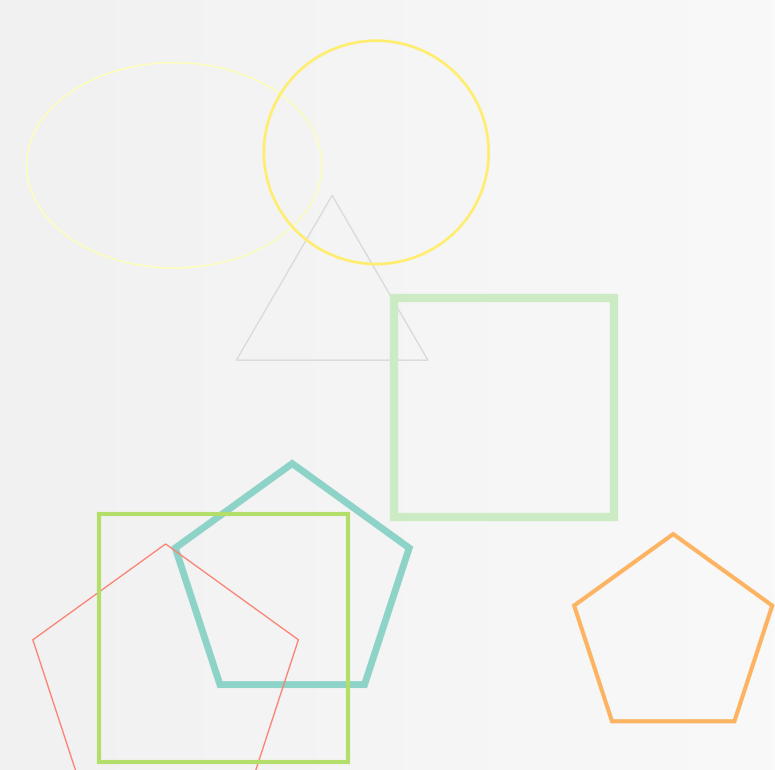[{"shape": "pentagon", "thickness": 2.5, "radius": 0.79, "center": [0.377, 0.239]}, {"shape": "oval", "thickness": 0.5, "radius": 0.95, "center": [0.225, 0.785]}, {"shape": "pentagon", "thickness": 0.5, "radius": 0.9, "center": [0.214, 0.113]}, {"shape": "pentagon", "thickness": 1.5, "radius": 0.67, "center": [0.869, 0.172]}, {"shape": "square", "thickness": 1.5, "radius": 0.8, "center": [0.288, 0.172]}, {"shape": "triangle", "thickness": 0.5, "radius": 0.71, "center": [0.429, 0.604]}, {"shape": "square", "thickness": 3, "radius": 0.71, "center": [0.65, 0.471]}, {"shape": "circle", "thickness": 1, "radius": 0.73, "center": [0.486, 0.802]}]